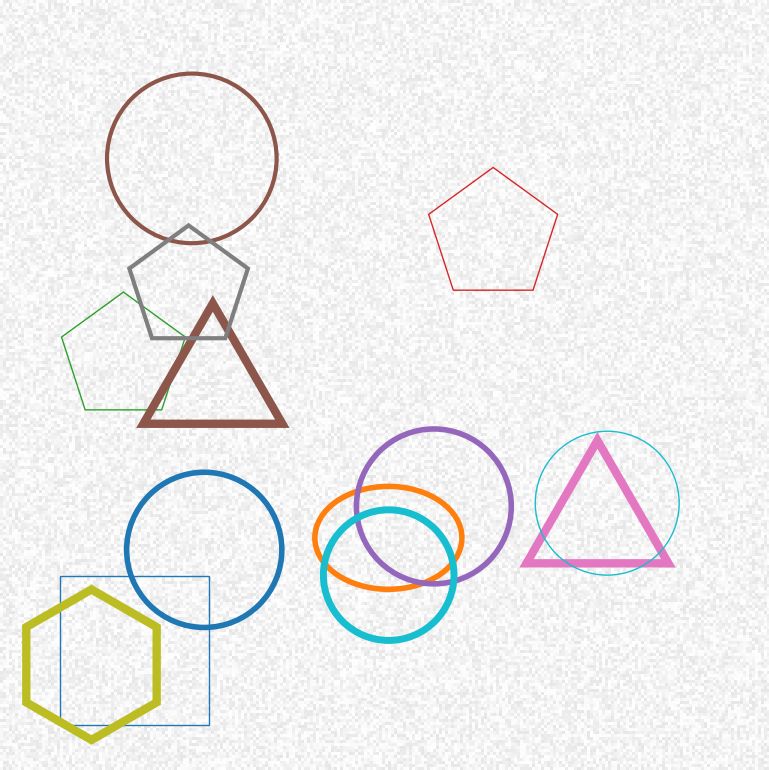[{"shape": "circle", "thickness": 2, "radius": 0.5, "center": [0.265, 0.286]}, {"shape": "square", "thickness": 0.5, "radius": 0.48, "center": [0.174, 0.155]}, {"shape": "oval", "thickness": 2, "radius": 0.48, "center": [0.504, 0.302]}, {"shape": "pentagon", "thickness": 0.5, "radius": 0.42, "center": [0.16, 0.536]}, {"shape": "pentagon", "thickness": 0.5, "radius": 0.44, "center": [0.64, 0.694]}, {"shape": "circle", "thickness": 2, "radius": 0.5, "center": [0.563, 0.342]}, {"shape": "circle", "thickness": 1.5, "radius": 0.55, "center": [0.249, 0.794]}, {"shape": "triangle", "thickness": 3, "radius": 0.52, "center": [0.276, 0.502]}, {"shape": "triangle", "thickness": 3, "radius": 0.53, "center": [0.776, 0.322]}, {"shape": "pentagon", "thickness": 1.5, "radius": 0.4, "center": [0.245, 0.626]}, {"shape": "hexagon", "thickness": 3, "radius": 0.49, "center": [0.119, 0.137]}, {"shape": "circle", "thickness": 2.5, "radius": 0.42, "center": [0.505, 0.253]}, {"shape": "circle", "thickness": 0.5, "radius": 0.47, "center": [0.789, 0.347]}]